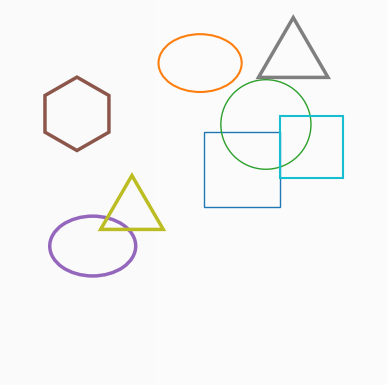[{"shape": "square", "thickness": 1, "radius": 0.49, "center": [0.624, 0.56]}, {"shape": "oval", "thickness": 1.5, "radius": 0.54, "center": [0.516, 0.836]}, {"shape": "circle", "thickness": 1, "radius": 0.58, "center": [0.686, 0.677]}, {"shape": "oval", "thickness": 2.5, "radius": 0.55, "center": [0.239, 0.361]}, {"shape": "hexagon", "thickness": 2.5, "radius": 0.48, "center": [0.199, 0.704]}, {"shape": "triangle", "thickness": 2.5, "radius": 0.52, "center": [0.757, 0.851]}, {"shape": "triangle", "thickness": 2.5, "radius": 0.47, "center": [0.34, 0.451]}, {"shape": "square", "thickness": 1.5, "radius": 0.4, "center": [0.805, 0.617]}]